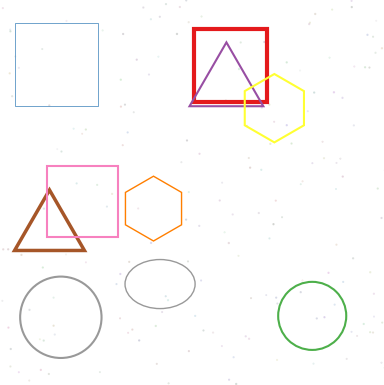[{"shape": "square", "thickness": 3, "radius": 0.48, "center": [0.598, 0.829]}, {"shape": "square", "thickness": 0.5, "radius": 0.54, "center": [0.146, 0.833]}, {"shape": "circle", "thickness": 1.5, "radius": 0.44, "center": [0.811, 0.18]}, {"shape": "triangle", "thickness": 1.5, "radius": 0.55, "center": [0.588, 0.779]}, {"shape": "hexagon", "thickness": 1, "radius": 0.42, "center": [0.399, 0.458]}, {"shape": "hexagon", "thickness": 1.5, "radius": 0.44, "center": [0.713, 0.719]}, {"shape": "triangle", "thickness": 2.5, "radius": 0.52, "center": [0.129, 0.402]}, {"shape": "square", "thickness": 1.5, "radius": 0.46, "center": [0.214, 0.477]}, {"shape": "circle", "thickness": 1.5, "radius": 0.53, "center": [0.158, 0.176]}, {"shape": "oval", "thickness": 1, "radius": 0.46, "center": [0.416, 0.262]}]